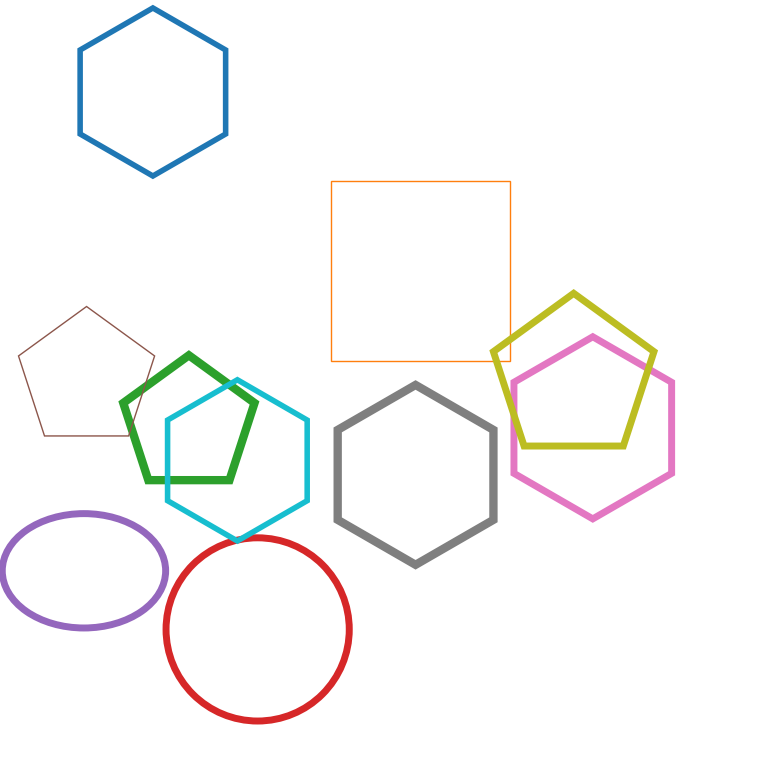[{"shape": "hexagon", "thickness": 2, "radius": 0.55, "center": [0.199, 0.881]}, {"shape": "square", "thickness": 0.5, "radius": 0.58, "center": [0.546, 0.648]}, {"shape": "pentagon", "thickness": 3, "radius": 0.45, "center": [0.245, 0.449]}, {"shape": "circle", "thickness": 2.5, "radius": 0.59, "center": [0.335, 0.183]}, {"shape": "oval", "thickness": 2.5, "radius": 0.53, "center": [0.109, 0.259]}, {"shape": "pentagon", "thickness": 0.5, "radius": 0.46, "center": [0.112, 0.509]}, {"shape": "hexagon", "thickness": 2.5, "radius": 0.59, "center": [0.77, 0.444]}, {"shape": "hexagon", "thickness": 3, "radius": 0.58, "center": [0.54, 0.383]}, {"shape": "pentagon", "thickness": 2.5, "radius": 0.55, "center": [0.745, 0.509]}, {"shape": "hexagon", "thickness": 2, "radius": 0.52, "center": [0.308, 0.402]}]